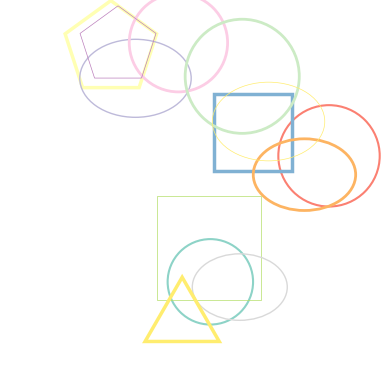[{"shape": "circle", "thickness": 1.5, "radius": 0.55, "center": [0.546, 0.268]}, {"shape": "pentagon", "thickness": 2.5, "radius": 0.62, "center": [0.288, 0.873]}, {"shape": "oval", "thickness": 1, "radius": 0.72, "center": [0.352, 0.797]}, {"shape": "circle", "thickness": 1.5, "radius": 0.66, "center": [0.855, 0.595]}, {"shape": "square", "thickness": 2.5, "radius": 0.5, "center": [0.657, 0.655]}, {"shape": "oval", "thickness": 2, "radius": 0.67, "center": [0.791, 0.546]}, {"shape": "square", "thickness": 0.5, "radius": 0.67, "center": [0.543, 0.355]}, {"shape": "circle", "thickness": 2, "radius": 0.64, "center": [0.463, 0.889]}, {"shape": "oval", "thickness": 1, "radius": 0.62, "center": [0.623, 0.254]}, {"shape": "pentagon", "thickness": 0.5, "radius": 0.52, "center": [0.307, 0.881]}, {"shape": "circle", "thickness": 2, "radius": 0.74, "center": [0.629, 0.802]}, {"shape": "triangle", "thickness": 2.5, "radius": 0.56, "center": [0.473, 0.169]}, {"shape": "oval", "thickness": 0.5, "radius": 0.73, "center": [0.698, 0.684]}]